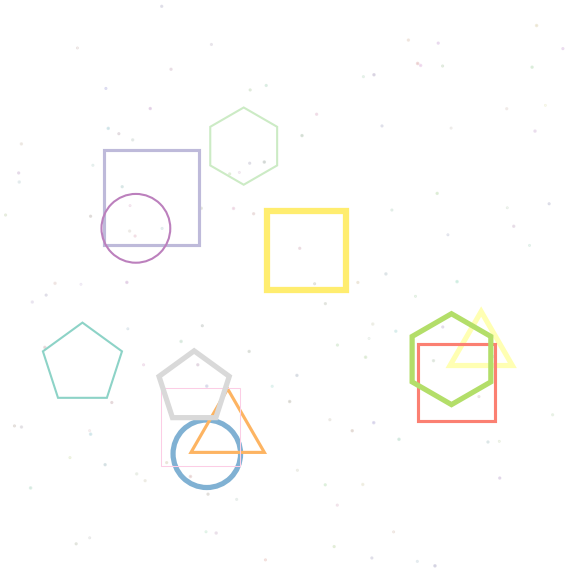[{"shape": "pentagon", "thickness": 1, "radius": 0.36, "center": [0.143, 0.369]}, {"shape": "triangle", "thickness": 2.5, "radius": 0.31, "center": [0.833, 0.397]}, {"shape": "square", "thickness": 1.5, "radius": 0.41, "center": [0.262, 0.657]}, {"shape": "square", "thickness": 1.5, "radius": 0.33, "center": [0.79, 0.337]}, {"shape": "circle", "thickness": 2.5, "radius": 0.29, "center": [0.358, 0.213]}, {"shape": "triangle", "thickness": 1.5, "radius": 0.37, "center": [0.394, 0.252]}, {"shape": "hexagon", "thickness": 2.5, "radius": 0.39, "center": [0.782, 0.377]}, {"shape": "square", "thickness": 0.5, "radius": 0.34, "center": [0.347, 0.259]}, {"shape": "pentagon", "thickness": 2.5, "radius": 0.32, "center": [0.336, 0.328]}, {"shape": "circle", "thickness": 1, "radius": 0.3, "center": [0.235, 0.604]}, {"shape": "hexagon", "thickness": 1, "radius": 0.33, "center": [0.422, 0.746]}, {"shape": "square", "thickness": 3, "radius": 0.35, "center": [0.531, 0.565]}]